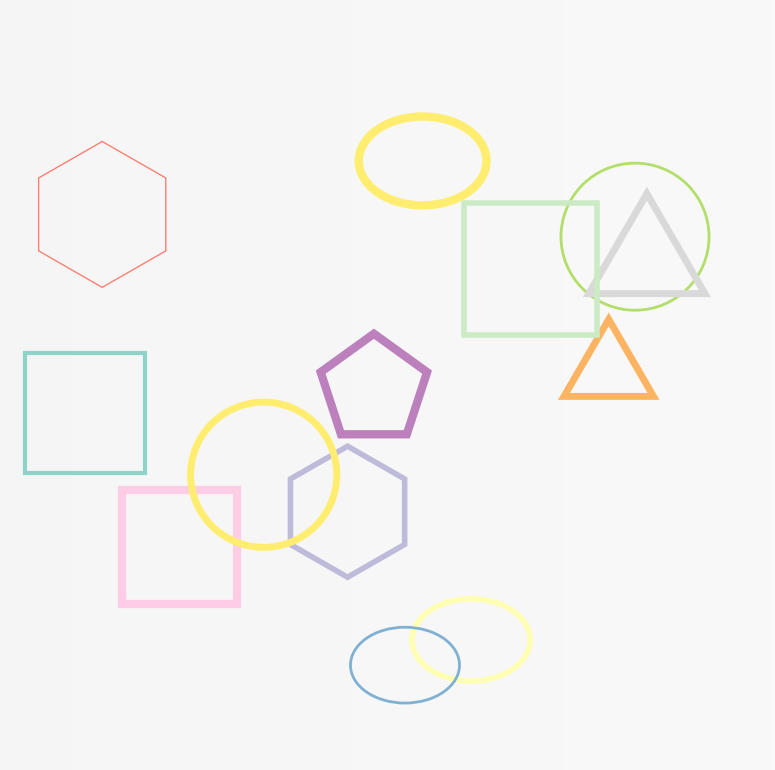[{"shape": "square", "thickness": 1.5, "radius": 0.39, "center": [0.11, 0.464]}, {"shape": "oval", "thickness": 2, "radius": 0.38, "center": [0.608, 0.169]}, {"shape": "hexagon", "thickness": 2, "radius": 0.43, "center": [0.448, 0.335]}, {"shape": "hexagon", "thickness": 0.5, "radius": 0.47, "center": [0.132, 0.722]}, {"shape": "oval", "thickness": 1, "radius": 0.35, "center": [0.523, 0.136]}, {"shape": "triangle", "thickness": 2.5, "radius": 0.33, "center": [0.785, 0.519]}, {"shape": "circle", "thickness": 1, "radius": 0.48, "center": [0.819, 0.693]}, {"shape": "square", "thickness": 3, "radius": 0.37, "center": [0.232, 0.289]}, {"shape": "triangle", "thickness": 2.5, "radius": 0.43, "center": [0.835, 0.662]}, {"shape": "pentagon", "thickness": 3, "radius": 0.36, "center": [0.482, 0.494]}, {"shape": "square", "thickness": 2, "radius": 0.43, "center": [0.685, 0.651]}, {"shape": "oval", "thickness": 3, "radius": 0.41, "center": [0.545, 0.791]}, {"shape": "circle", "thickness": 2.5, "radius": 0.47, "center": [0.34, 0.383]}]